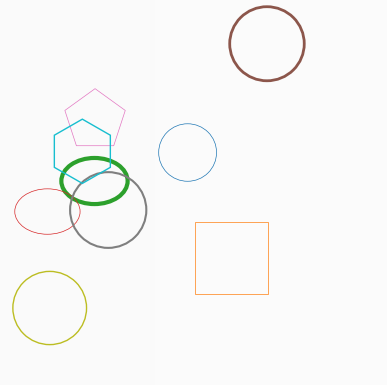[{"shape": "circle", "thickness": 0.5, "radius": 0.37, "center": [0.484, 0.604]}, {"shape": "square", "thickness": 0.5, "radius": 0.47, "center": [0.597, 0.33]}, {"shape": "oval", "thickness": 3, "radius": 0.43, "center": [0.244, 0.53]}, {"shape": "oval", "thickness": 0.5, "radius": 0.42, "center": [0.122, 0.451]}, {"shape": "circle", "thickness": 2, "radius": 0.48, "center": [0.689, 0.886]}, {"shape": "pentagon", "thickness": 0.5, "radius": 0.41, "center": [0.245, 0.688]}, {"shape": "circle", "thickness": 1.5, "radius": 0.49, "center": [0.279, 0.455]}, {"shape": "circle", "thickness": 1, "radius": 0.48, "center": [0.128, 0.2]}, {"shape": "hexagon", "thickness": 1, "radius": 0.42, "center": [0.212, 0.607]}]